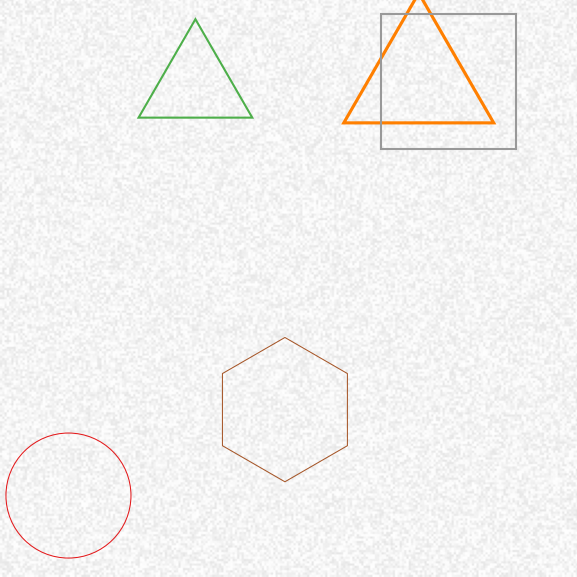[{"shape": "circle", "thickness": 0.5, "radius": 0.54, "center": [0.119, 0.141]}, {"shape": "triangle", "thickness": 1, "radius": 0.57, "center": [0.338, 0.852]}, {"shape": "triangle", "thickness": 1.5, "radius": 0.75, "center": [0.725, 0.861]}, {"shape": "hexagon", "thickness": 0.5, "radius": 0.62, "center": [0.493, 0.29]}, {"shape": "square", "thickness": 1, "radius": 0.58, "center": [0.776, 0.858]}]